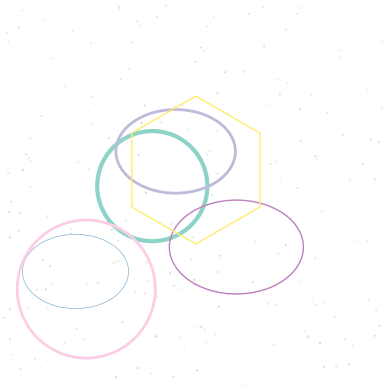[{"shape": "circle", "thickness": 3, "radius": 0.72, "center": [0.396, 0.517]}, {"shape": "oval", "thickness": 2, "radius": 0.78, "center": [0.456, 0.607]}, {"shape": "oval", "thickness": 0.5, "radius": 0.69, "center": [0.196, 0.295]}, {"shape": "circle", "thickness": 2, "radius": 0.9, "center": [0.224, 0.249]}, {"shape": "oval", "thickness": 1, "radius": 0.87, "center": [0.614, 0.358]}, {"shape": "hexagon", "thickness": 1, "radius": 0.96, "center": [0.509, 0.558]}]